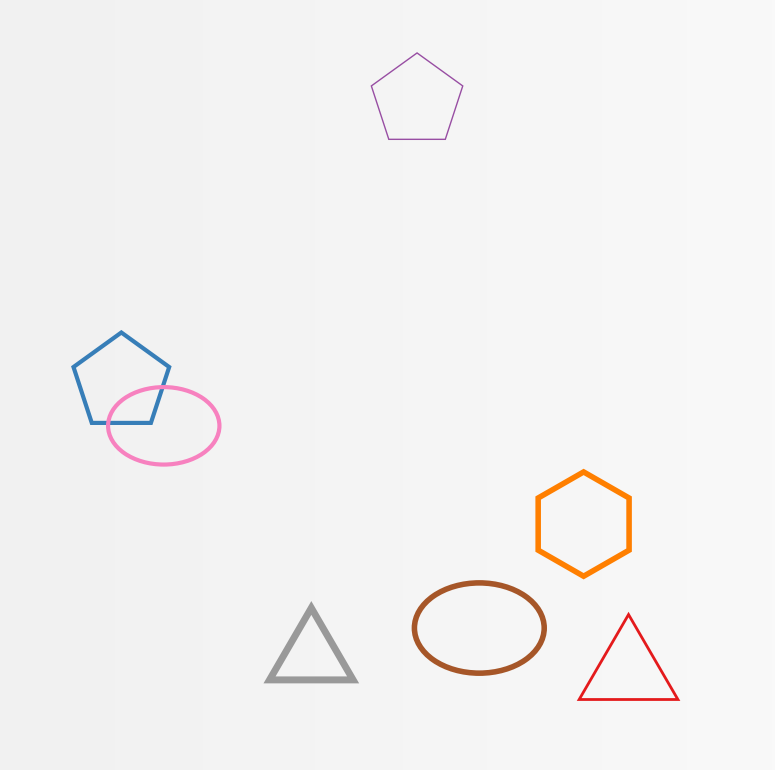[{"shape": "triangle", "thickness": 1, "radius": 0.37, "center": [0.811, 0.128]}, {"shape": "pentagon", "thickness": 1.5, "radius": 0.32, "center": [0.157, 0.503]}, {"shape": "pentagon", "thickness": 0.5, "radius": 0.31, "center": [0.538, 0.869]}, {"shape": "hexagon", "thickness": 2, "radius": 0.34, "center": [0.753, 0.319]}, {"shape": "oval", "thickness": 2, "radius": 0.42, "center": [0.618, 0.184]}, {"shape": "oval", "thickness": 1.5, "radius": 0.36, "center": [0.211, 0.447]}, {"shape": "triangle", "thickness": 2.5, "radius": 0.31, "center": [0.402, 0.148]}]